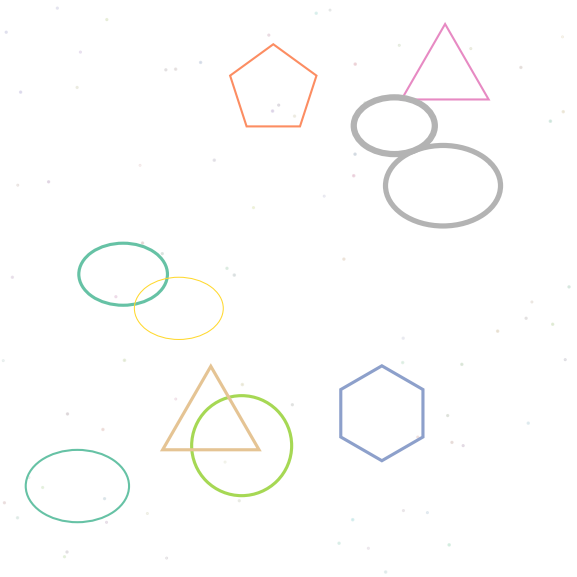[{"shape": "oval", "thickness": 1, "radius": 0.45, "center": [0.134, 0.158]}, {"shape": "oval", "thickness": 1.5, "radius": 0.38, "center": [0.213, 0.524]}, {"shape": "pentagon", "thickness": 1, "radius": 0.39, "center": [0.473, 0.844]}, {"shape": "hexagon", "thickness": 1.5, "radius": 0.41, "center": [0.661, 0.284]}, {"shape": "triangle", "thickness": 1, "radius": 0.44, "center": [0.771, 0.87]}, {"shape": "circle", "thickness": 1.5, "radius": 0.43, "center": [0.418, 0.227]}, {"shape": "oval", "thickness": 0.5, "radius": 0.38, "center": [0.31, 0.465]}, {"shape": "triangle", "thickness": 1.5, "radius": 0.48, "center": [0.365, 0.268]}, {"shape": "oval", "thickness": 3, "radius": 0.35, "center": [0.683, 0.781]}, {"shape": "oval", "thickness": 2.5, "radius": 0.5, "center": [0.767, 0.678]}]